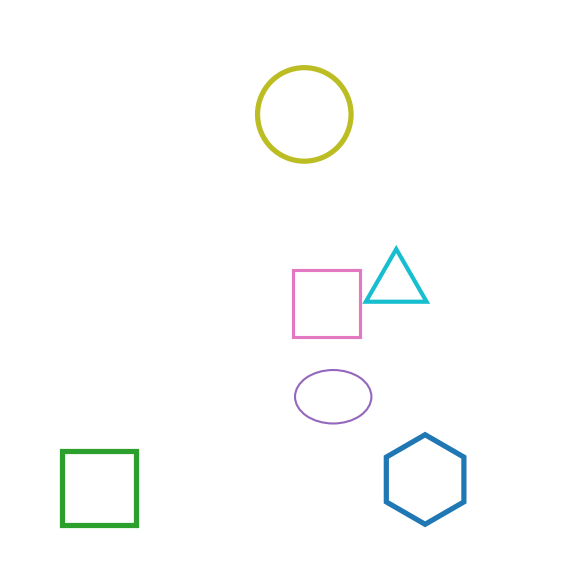[{"shape": "hexagon", "thickness": 2.5, "radius": 0.39, "center": [0.736, 0.169]}, {"shape": "square", "thickness": 2.5, "radius": 0.32, "center": [0.171, 0.155]}, {"shape": "oval", "thickness": 1, "radius": 0.33, "center": [0.577, 0.312]}, {"shape": "square", "thickness": 1.5, "radius": 0.29, "center": [0.565, 0.474]}, {"shape": "circle", "thickness": 2.5, "radius": 0.4, "center": [0.527, 0.801]}, {"shape": "triangle", "thickness": 2, "radius": 0.3, "center": [0.686, 0.507]}]